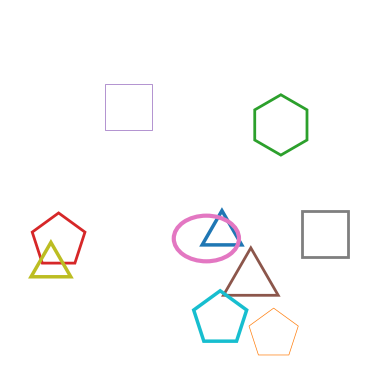[{"shape": "triangle", "thickness": 2.5, "radius": 0.3, "center": [0.576, 0.394]}, {"shape": "pentagon", "thickness": 0.5, "radius": 0.34, "center": [0.711, 0.132]}, {"shape": "hexagon", "thickness": 2, "radius": 0.39, "center": [0.73, 0.675]}, {"shape": "pentagon", "thickness": 2, "radius": 0.36, "center": [0.152, 0.375]}, {"shape": "square", "thickness": 0.5, "radius": 0.3, "center": [0.333, 0.722]}, {"shape": "triangle", "thickness": 2, "radius": 0.41, "center": [0.651, 0.274]}, {"shape": "oval", "thickness": 3, "radius": 0.42, "center": [0.536, 0.381]}, {"shape": "square", "thickness": 2, "radius": 0.3, "center": [0.844, 0.393]}, {"shape": "triangle", "thickness": 2.5, "radius": 0.3, "center": [0.132, 0.311]}, {"shape": "pentagon", "thickness": 2.5, "radius": 0.36, "center": [0.572, 0.172]}]